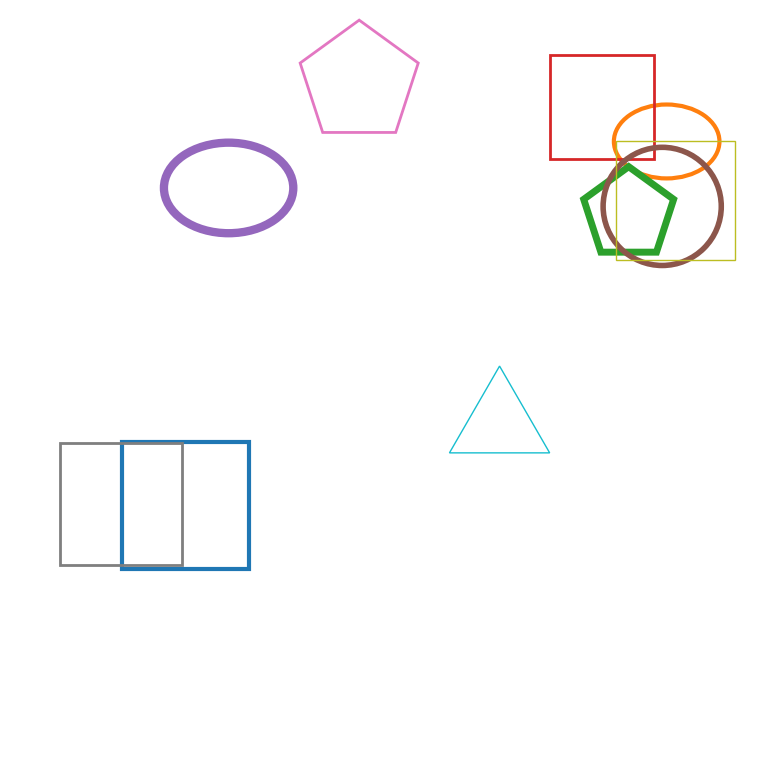[{"shape": "square", "thickness": 1.5, "radius": 0.41, "center": [0.241, 0.344]}, {"shape": "oval", "thickness": 1.5, "radius": 0.34, "center": [0.866, 0.816]}, {"shape": "pentagon", "thickness": 2.5, "radius": 0.31, "center": [0.816, 0.722]}, {"shape": "square", "thickness": 1, "radius": 0.34, "center": [0.782, 0.861]}, {"shape": "oval", "thickness": 3, "radius": 0.42, "center": [0.297, 0.756]}, {"shape": "circle", "thickness": 2, "radius": 0.38, "center": [0.86, 0.732]}, {"shape": "pentagon", "thickness": 1, "radius": 0.4, "center": [0.466, 0.893]}, {"shape": "square", "thickness": 1, "radius": 0.4, "center": [0.157, 0.345]}, {"shape": "square", "thickness": 0.5, "radius": 0.39, "center": [0.878, 0.74]}, {"shape": "triangle", "thickness": 0.5, "radius": 0.38, "center": [0.649, 0.449]}]